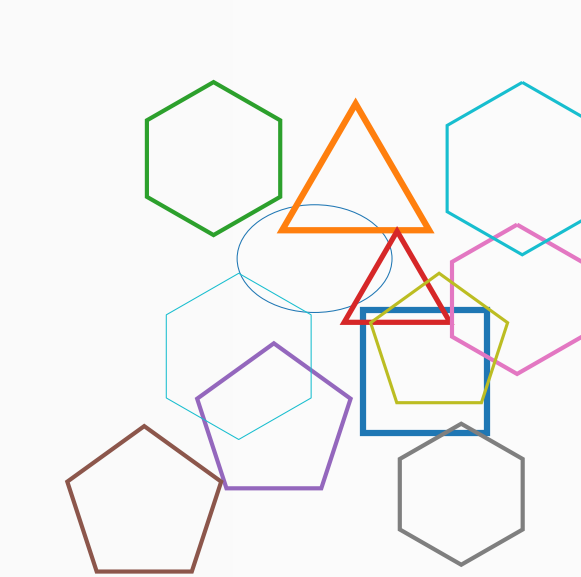[{"shape": "oval", "thickness": 0.5, "radius": 0.67, "center": [0.541, 0.551]}, {"shape": "square", "thickness": 3, "radius": 0.53, "center": [0.731, 0.356]}, {"shape": "triangle", "thickness": 3, "radius": 0.73, "center": [0.612, 0.673]}, {"shape": "hexagon", "thickness": 2, "radius": 0.66, "center": [0.367, 0.725]}, {"shape": "triangle", "thickness": 2.5, "radius": 0.53, "center": [0.683, 0.494]}, {"shape": "pentagon", "thickness": 2, "radius": 0.69, "center": [0.471, 0.266]}, {"shape": "pentagon", "thickness": 2, "radius": 0.7, "center": [0.248, 0.122]}, {"shape": "hexagon", "thickness": 2, "radius": 0.65, "center": [0.89, 0.481]}, {"shape": "hexagon", "thickness": 2, "radius": 0.61, "center": [0.794, 0.143]}, {"shape": "pentagon", "thickness": 1.5, "radius": 0.62, "center": [0.755, 0.402]}, {"shape": "hexagon", "thickness": 0.5, "radius": 0.72, "center": [0.411, 0.382]}, {"shape": "hexagon", "thickness": 1.5, "radius": 0.75, "center": [0.899, 0.707]}]